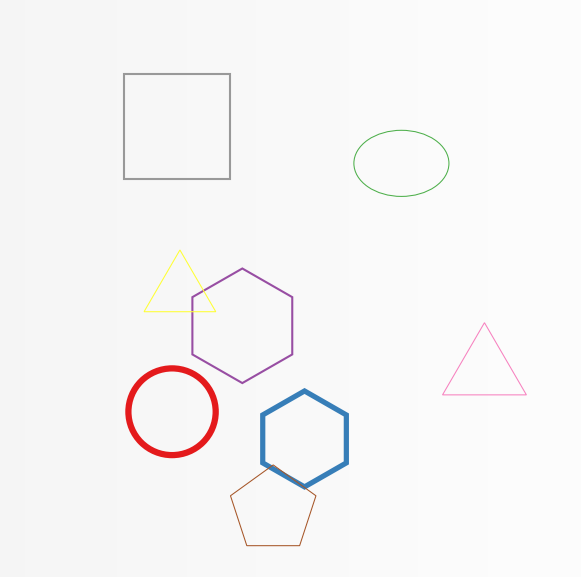[{"shape": "circle", "thickness": 3, "radius": 0.38, "center": [0.296, 0.286]}, {"shape": "hexagon", "thickness": 2.5, "radius": 0.42, "center": [0.524, 0.239]}, {"shape": "oval", "thickness": 0.5, "radius": 0.41, "center": [0.691, 0.716]}, {"shape": "hexagon", "thickness": 1, "radius": 0.5, "center": [0.417, 0.435]}, {"shape": "triangle", "thickness": 0.5, "radius": 0.36, "center": [0.31, 0.495]}, {"shape": "pentagon", "thickness": 0.5, "radius": 0.39, "center": [0.47, 0.117]}, {"shape": "triangle", "thickness": 0.5, "radius": 0.42, "center": [0.833, 0.357]}, {"shape": "square", "thickness": 1, "radius": 0.45, "center": [0.305, 0.78]}]